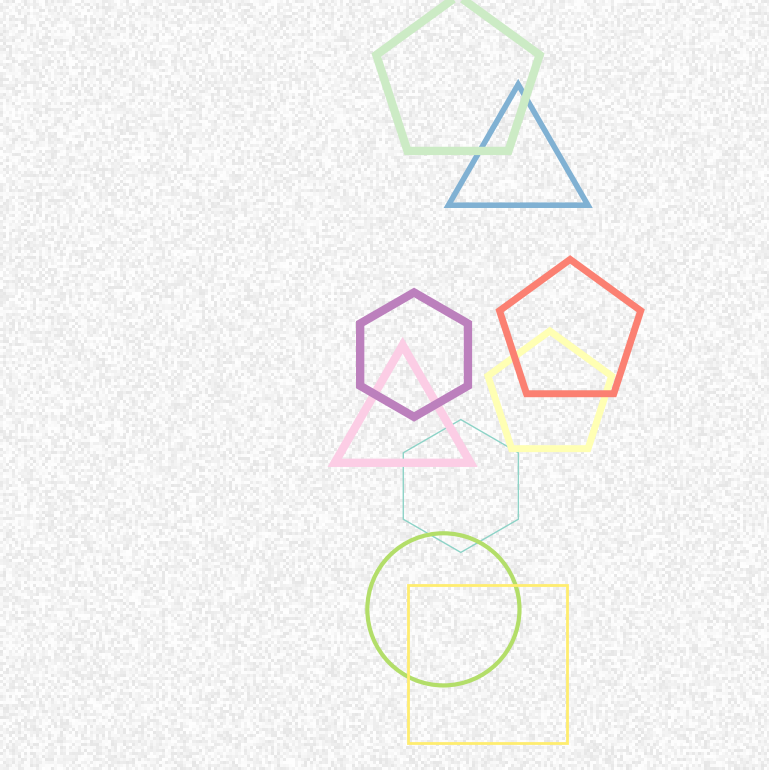[{"shape": "hexagon", "thickness": 0.5, "radius": 0.43, "center": [0.598, 0.369]}, {"shape": "pentagon", "thickness": 2.5, "radius": 0.42, "center": [0.714, 0.486]}, {"shape": "pentagon", "thickness": 2.5, "radius": 0.48, "center": [0.74, 0.567]}, {"shape": "triangle", "thickness": 2, "radius": 0.52, "center": [0.673, 0.786]}, {"shape": "circle", "thickness": 1.5, "radius": 0.49, "center": [0.576, 0.209]}, {"shape": "triangle", "thickness": 3, "radius": 0.51, "center": [0.523, 0.45]}, {"shape": "hexagon", "thickness": 3, "radius": 0.4, "center": [0.538, 0.539]}, {"shape": "pentagon", "thickness": 3, "radius": 0.56, "center": [0.595, 0.894]}, {"shape": "square", "thickness": 1, "radius": 0.52, "center": [0.633, 0.138]}]